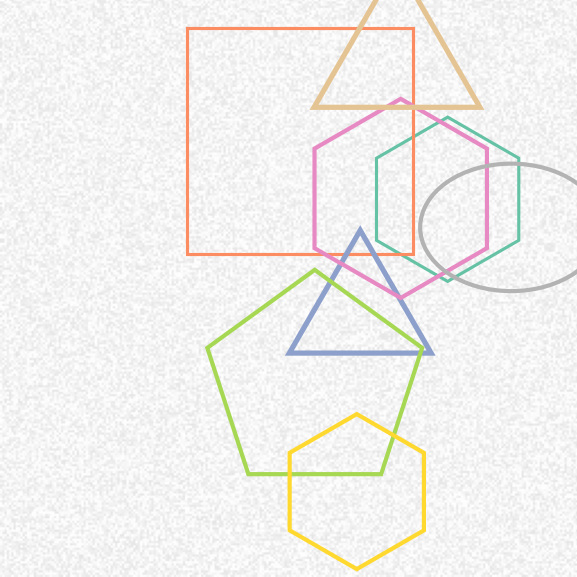[{"shape": "hexagon", "thickness": 1.5, "radius": 0.71, "center": [0.775, 0.654]}, {"shape": "square", "thickness": 1.5, "radius": 0.98, "center": [0.52, 0.755]}, {"shape": "triangle", "thickness": 2.5, "radius": 0.71, "center": [0.624, 0.459]}, {"shape": "hexagon", "thickness": 2, "radius": 0.86, "center": [0.694, 0.656]}, {"shape": "pentagon", "thickness": 2, "radius": 0.98, "center": [0.545, 0.336]}, {"shape": "hexagon", "thickness": 2, "radius": 0.67, "center": [0.618, 0.148]}, {"shape": "triangle", "thickness": 2.5, "radius": 0.83, "center": [0.687, 0.896]}, {"shape": "oval", "thickness": 2, "radius": 0.79, "center": [0.885, 0.605]}]